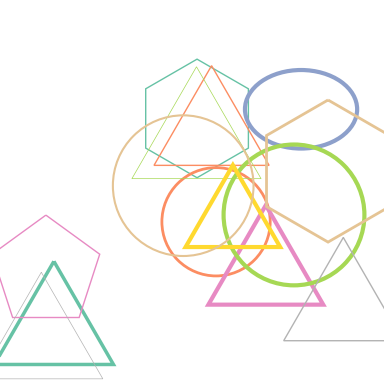[{"shape": "hexagon", "thickness": 1, "radius": 0.77, "center": [0.512, 0.692]}, {"shape": "triangle", "thickness": 2.5, "radius": 0.89, "center": [0.14, 0.143]}, {"shape": "circle", "thickness": 2, "radius": 0.7, "center": [0.561, 0.424]}, {"shape": "triangle", "thickness": 1, "radius": 0.86, "center": [0.55, 0.657]}, {"shape": "oval", "thickness": 3, "radius": 0.73, "center": [0.782, 0.716]}, {"shape": "pentagon", "thickness": 1, "radius": 0.74, "center": [0.119, 0.294]}, {"shape": "triangle", "thickness": 3, "radius": 0.86, "center": [0.69, 0.295]}, {"shape": "triangle", "thickness": 0.5, "radius": 0.97, "center": [0.51, 0.633]}, {"shape": "circle", "thickness": 3, "radius": 0.91, "center": [0.764, 0.442]}, {"shape": "triangle", "thickness": 3, "radius": 0.71, "center": [0.605, 0.429]}, {"shape": "circle", "thickness": 1.5, "radius": 0.91, "center": [0.476, 0.518]}, {"shape": "hexagon", "thickness": 2, "radius": 0.92, "center": [0.852, 0.556]}, {"shape": "triangle", "thickness": 0.5, "radius": 0.92, "center": [0.107, 0.108]}, {"shape": "triangle", "thickness": 1, "radius": 0.89, "center": [0.892, 0.204]}]